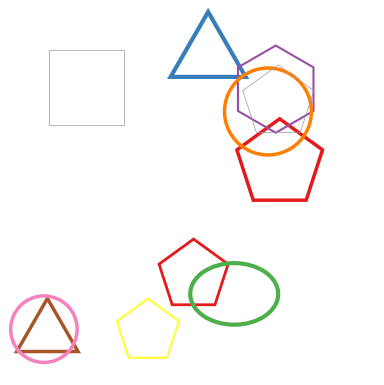[{"shape": "pentagon", "thickness": 2, "radius": 0.47, "center": [0.503, 0.285]}, {"shape": "pentagon", "thickness": 2.5, "radius": 0.58, "center": [0.727, 0.575]}, {"shape": "triangle", "thickness": 3, "radius": 0.56, "center": [0.541, 0.857]}, {"shape": "oval", "thickness": 3, "radius": 0.57, "center": [0.608, 0.237]}, {"shape": "hexagon", "thickness": 1.5, "radius": 0.57, "center": [0.716, 0.768]}, {"shape": "circle", "thickness": 2.5, "radius": 0.56, "center": [0.696, 0.71]}, {"shape": "pentagon", "thickness": 1.5, "radius": 0.42, "center": [0.384, 0.139]}, {"shape": "triangle", "thickness": 2.5, "radius": 0.46, "center": [0.123, 0.133]}, {"shape": "circle", "thickness": 2.5, "radius": 0.43, "center": [0.114, 0.145]}, {"shape": "pentagon", "thickness": 0.5, "radius": 0.48, "center": [0.723, 0.734]}, {"shape": "square", "thickness": 0.5, "radius": 0.48, "center": [0.225, 0.773]}]